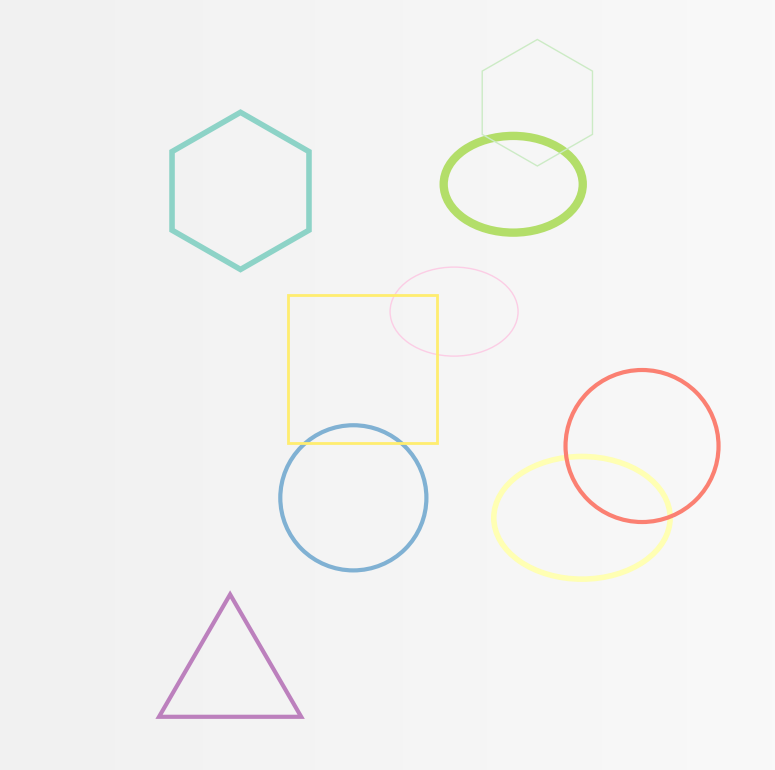[{"shape": "hexagon", "thickness": 2, "radius": 0.51, "center": [0.31, 0.752]}, {"shape": "oval", "thickness": 2, "radius": 0.57, "center": [0.751, 0.328]}, {"shape": "circle", "thickness": 1.5, "radius": 0.49, "center": [0.828, 0.421]}, {"shape": "circle", "thickness": 1.5, "radius": 0.47, "center": [0.456, 0.353]}, {"shape": "oval", "thickness": 3, "radius": 0.45, "center": [0.662, 0.761]}, {"shape": "oval", "thickness": 0.5, "radius": 0.41, "center": [0.586, 0.595]}, {"shape": "triangle", "thickness": 1.5, "radius": 0.53, "center": [0.297, 0.122]}, {"shape": "hexagon", "thickness": 0.5, "radius": 0.41, "center": [0.693, 0.867]}, {"shape": "square", "thickness": 1, "radius": 0.48, "center": [0.468, 0.521]}]